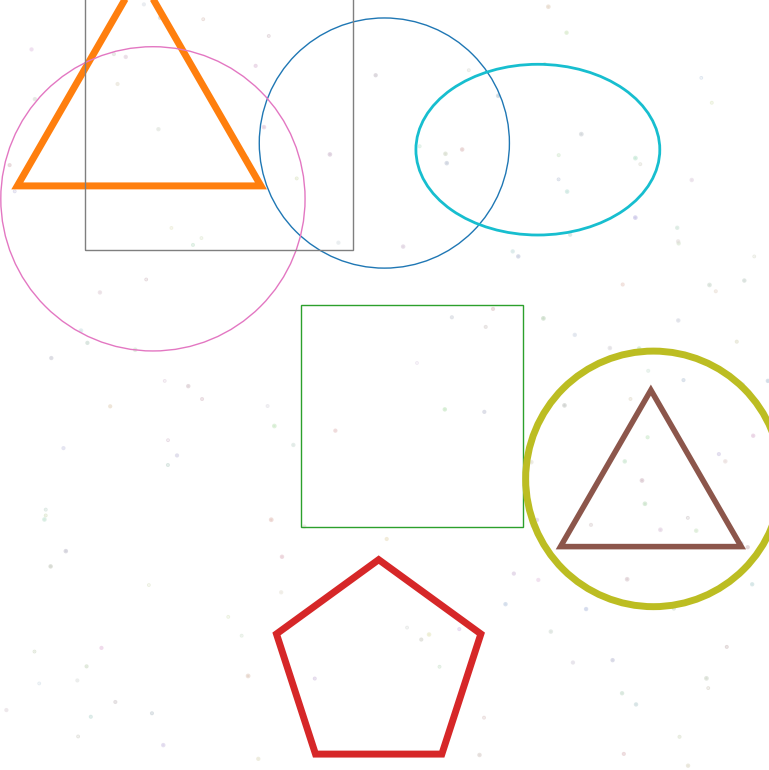[{"shape": "circle", "thickness": 0.5, "radius": 0.81, "center": [0.499, 0.814]}, {"shape": "triangle", "thickness": 2.5, "radius": 0.91, "center": [0.181, 0.85]}, {"shape": "square", "thickness": 0.5, "radius": 0.72, "center": [0.535, 0.46]}, {"shape": "pentagon", "thickness": 2.5, "radius": 0.7, "center": [0.492, 0.134]}, {"shape": "triangle", "thickness": 2, "radius": 0.68, "center": [0.845, 0.358]}, {"shape": "circle", "thickness": 0.5, "radius": 0.99, "center": [0.199, 0.742]}, {"shape": "square", "thickness": 0.5, "radius": 0.87, "center": [0.284, 0.85]}, {"shape": "circle", "thickness": 2.5, "radius": 0.83, "center": [0.849, 0.378]}, {"shape": "oval", "thickness": 1, "radius": 0.79, "center": [0.699, 0.806]}]